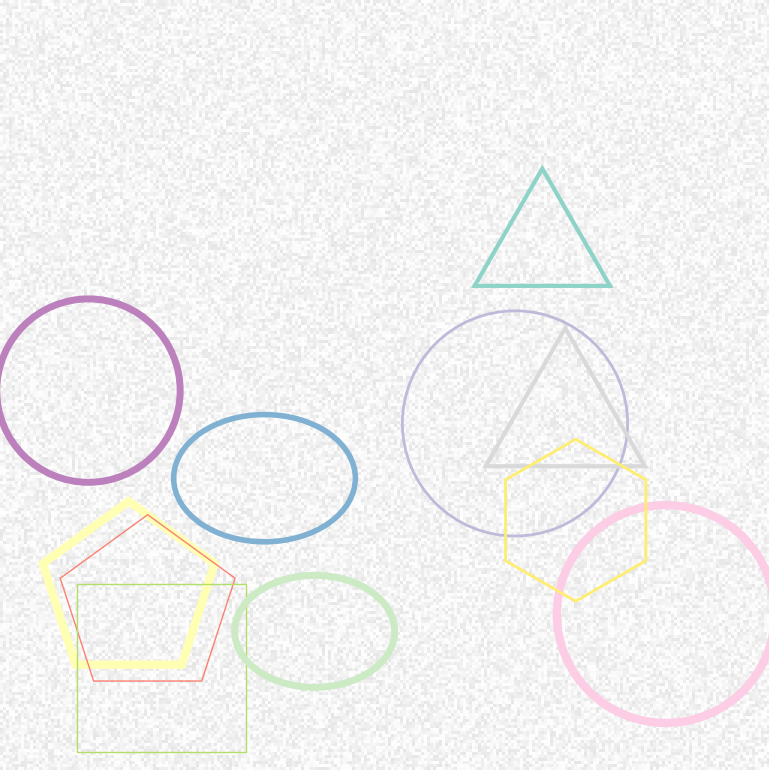[{"shape": "triangle", "thickness": 1.5, "radius": 0.51, "center": [0.704, 0.679]}, {"shape": "pentagon", "thickness": 3, "radius": 0.59, "center": [0.167, 0.232]}, {"shape": "circle", "thickness": 1, "radius": 0.73, "center": [0.669, 0.45]}, {"shape": "pentagon", "thickness": 0.5, "radius": 0.6, "center": [0.192, 0.212]}, {"shape": "oval", "thickness": 2, "radius": 0.59, "center": [0.344, 0.379]}, {"shape": "square", "thickness": 0.5, "radius": 0.55, "center": [0.21, 0.133]}, {"shape": "circle", "thickness": 3, "radius": 0.71, "center": [0.865, 0.203]}, {"shape": "triangle", "thickness": 1.5, "radius": 0.6, "center": [0.734, 0.454]}, {"shape": "circle", "thickness": 2.5, "radius": 0.6, "center": [0.115, 0.493]}, {"shape": "oval", "thickness": 2.5, "radius": 0.52, "center": [0.409, 0.18]}, {"shape": "hexagon", "thickness": 1, "radius": 0.53, "center": [0.748, 0.324]}]